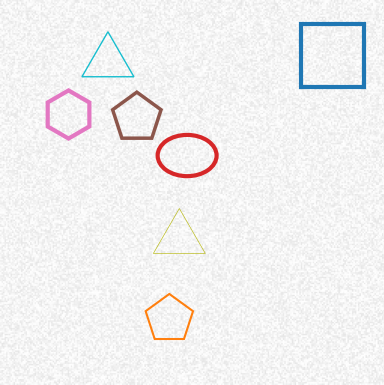[{"shape": "square", "thickness": 3, "radius": 0.41, "center": [0.863, 0.857]}, {"shape": "pentagon", "thickness": 1.5, "radius": 0.32, "center": [0.44, 0.172]}, {"shape": "oval", "thickness": 3, "radius": 0.38, "center": [0.486, 0.596]}, {"shape": "pentagon", "thickness": 2.5, "radius": 0.33, "center": [0.355, 0.695]}, {"shape": "hexagon", "thickness": 3, "radius": 0.31, "center": [0.178, 0.703]}, {"shape": "triangle", "thickness": 0.5, "radius": 0.39, "center": [0.466, 0.381]}, {"shape": "triangle", "thickness": 1, "radius": 0.39, "center": [0.28, 0.84]}]